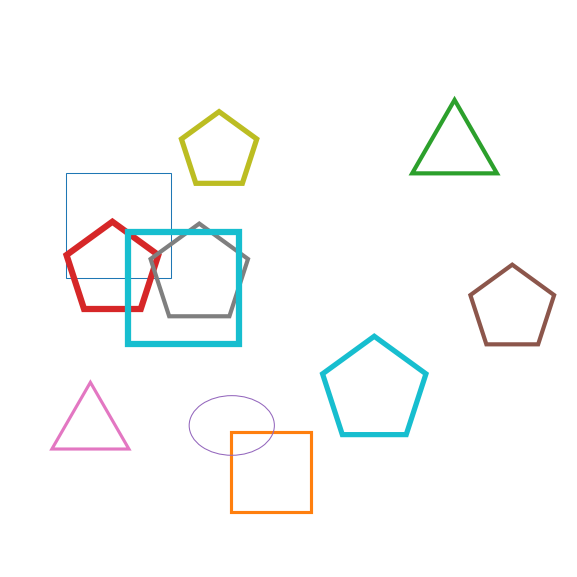[{"shape": "square", "thickness": 0.5, "radius": 0.45, "center": [0.205, 0.609]}, {"shape": "square", "thickness": 1.5, "radius": 0.35, "center": [0.468, 0.182]}, {"shape": "triangle", "thickness": 2, "radius": 0.42, "center": [0.787, 0.741]}, {"shape": "pentagon", "thickness": 3, "radius": 0.42, "center": [0.195, 0.532]}, {"shape": "oval", "thickness": 0.5, "radius": 0.37, "center": [0.401, 0.262]}, {"shape": "pentagon", "thickness": 2, "radius": 0.38, "center": [0.887, 0.465]}, {"shape": "triangle", "thickness": 1.5, "radius": 0.38, "center": [0.157, 0.26]}, {"shape": "pentagon", "thickness": 2, "radius": 0.44, "center": [0.345, 0.523]}, {"shape": "pentagon", "thickness": 2.5, "radius": 0.34, "center": [0.379, 0.737]}, {"shape": "pentagon", "thickness": 2.5, "radius": 0.47, "center": [0.648, 0.323]}, {"shape": "square", "thickness": 3, "radius": 0.48, "center": [0.318, 0.5]}]